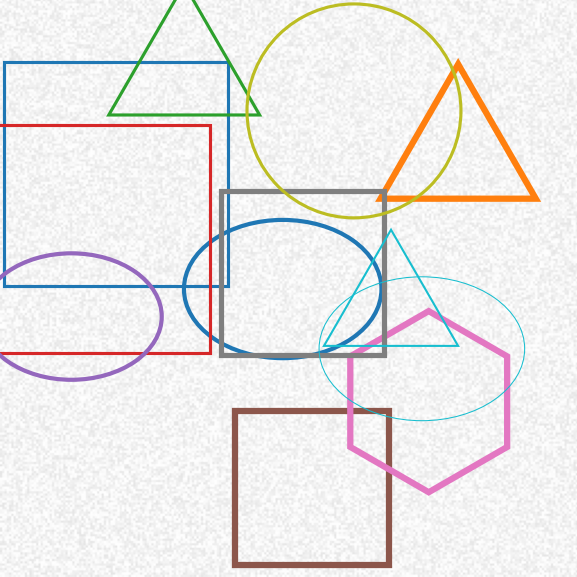[{"shape": "oval", "thickness": 2, "radius": 0.86, "center": [0.49, 0.499]}, {"shape": "square", "thickness": 1.5, "radius": 0.97, "center": [0.201, 0.698]}, {"shape": "triangle", "thickness": 3, "radius": 0.78, "center": [0.793, 0.733]}, {"shape": "triangle", "thickness": 1.5, "radius": 0.75, "center": [0.319, 0.875]}, {"shape": "square", "thickness": 1.5, "radius": 0.99, "center": [0.167, 0.586]}, {"shape": "oval", "thickness": 2, "radius": 0.78, "center": [0.124, 0.451]}, {"shape": "square", "thickness": 3, "radius": 0.67, "center": [0.54, 0.153]}, {"shape": "hexagon", "thickness": 3, "radius": 0.78, "center": [0.742, 0.304]}, {"shape": "square", "thickness": 2.5, "radius": 0.71, "center": [0.523, 0.527]}, {"shape": "circle", "thickness": 1.5, "radius": 0.93, "center": [0.613, 0.807]}, {"shape": "triangle", "thickness": 1, "radius": 0.67, "center": [0.677, 0.467]}, {"shape": "oval", "thickness": 0.5, "radius": 0.89, "center": [0.731, 0.395]}]